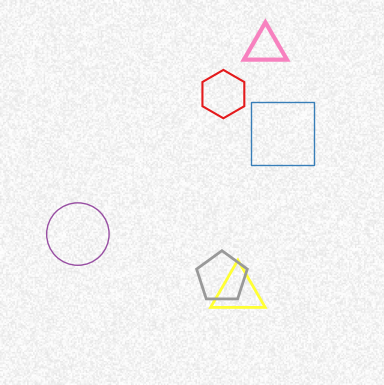[{"shape": "hexagon", "thickness": 1.5, "radius": 0.31, "center": [0.58, 0.756]}, {"shape": "square", "thickness": 1, "radius": 0.41, "center": [0.734, 0.653]}, {"shape": "circle", "thickness": 1, "radius": 0.41, "center": [0.202, 0.392]}, {"shape": "triangle", "thickness": 2, "radius": 0.41, "center": [0.618, 0.242]}, {"shape": "triangle", "thickness": 3, "radius": 0.32, "center": [0.689, 0.877]}, {"shape": "pentagon", "thickness": 2, "radius": 0.35, "center": [0.577, 0.28]}]